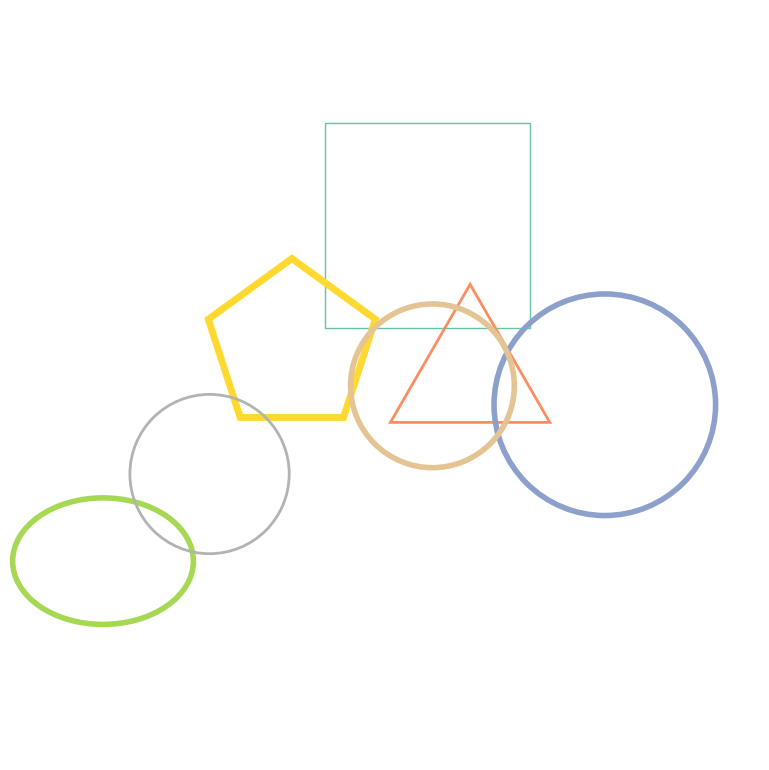[{"shape": "square", "thickness": 0.5, "radius": 0.67, "center": [0.555, 0.707]}, {"shape": "triangle", "thickness": 1, "radius": 0.6, "center": [0.611, 0.511]}, {"shape": "circle", "thickness": 2, "radius": 0.72, "center": [0.785, 0.474]}, {"shape": "oval", "thickness": 2, "radius": 0.59, "center": [0.134, 0.271]}, {"shape": "pentagon", "thickness": 2.5, "radius": 0.57, "center": [0.379, 0.55]}, {"shape": "circle", "thickness": 2, "radius": 0.53, "center": [0.562, 0.499]}, {"shape": "circle", "thickness": 1, "radius": 0.52, "center": [0.272, 0.384]}]